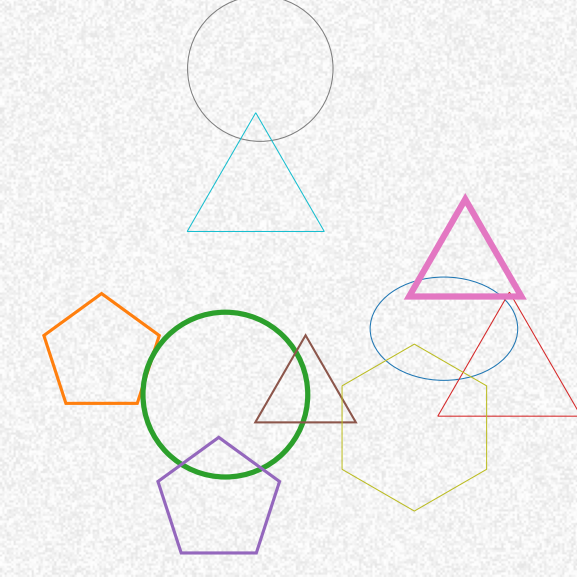[{"shape": "oval", "thickness": 0.5, "radius": 0.64, "center": [0.769, 0.43]}, {"shape": "pentagon", "thickness": 1.5, "radius": 0.53, "center": [0.176, 0.386]}, {"shape": "circle", "thickness": 2.5, "radius": 0.71, "center": [0.39, 0.316]}, {"shape": "triangle", "thickness": 0.5, "radius": 0.72, "center": [0.882, 0.35]}, {"shape": "pentagon", "thickness": 1.5, "radius": 0.55, "center": [0.379, 0.131]}, {"shape": "triangle", "thickness": 1, "radius": 0.5, "center": [0.529, 0.318]}, {"shape": "triangle", "thickness": 3, "radius": 0.56, "center": [0.806, 0.542]}, {"shape": "circle", "thickness": 0.5, "radius": 0.63, "center": [0.451, 0.88]}, {"shape": "hexagon", "thickness": 0.5, "radius": 0.72, "center": [0.717, 0.259]}, {"shape": "triangle", "thickness": 0.5, "radius": 0.69, "center": [0.443, 0.667]}]